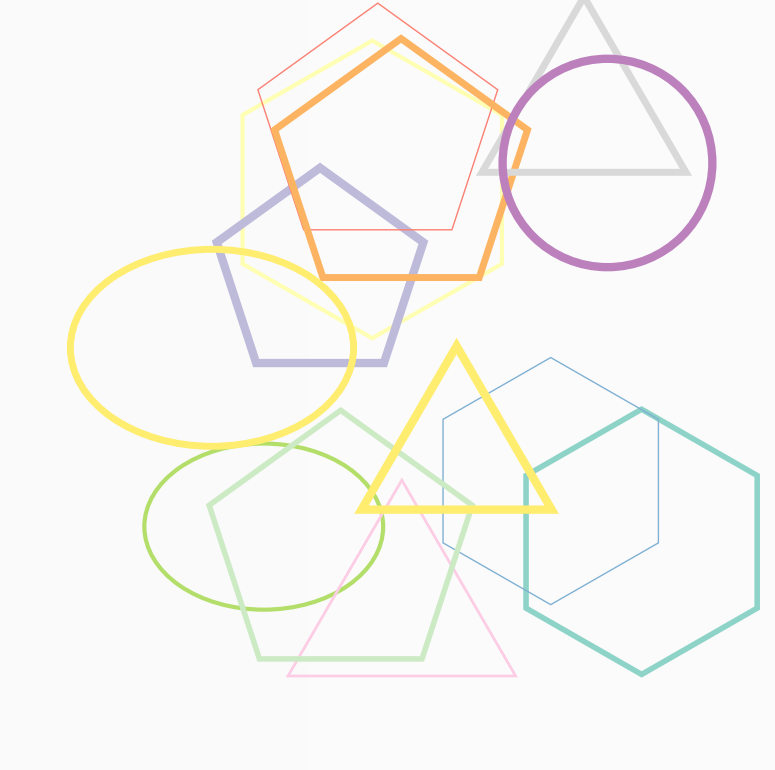[{"shape": "hexagon", "thickness": 2, "radius": 0.86, "center": [0.828, 0.296]}, {"shape": "hexagon", "thickness": 1.5, "radius": 0.97, "center": [0.48, 0.754]}, {"shape": "pentagon", "thickness": 3, "radius": 0.7, "center": [0.413, 0.642]}, {"shape": "pentagon", "thickness": 0.5, "radius": 0.81, "center": [0.487, 0.833]}, {"shape": "hexagon", "thickness": 0.5, "radius": 0.8, "center": [0.711, 0.375]}, {"shape": "pentagon", "thickness": 2.5, "radius": 0.86, "center": [0.518, 0.778]}, {"shape": "oval", "thickness": 1.5, "radius": 0.77, "center": [0.34, 0.316]}, {"shape": "triangle", "thickness": 1, "radius": 0.85, "center": [0.518, 0.207]}, {"shape": "triangle", "thickness": 2.5, "radius": 0.76, "center": [0.754, 0.852]}, {"shape": "circle", "thickness": 3, "radius": 0.68, "center": [0.784, 0.788]}, {"shape": "pentagon", "thickness": 2, "radius": 0.89, "center": [0.44, 0.289]}, {"shape": "triangle", "thickness": 3, "radius": 0.71, "center": [0.589, 0.409]}, {"shape": "oval", "thickness": 2.5, "radius": 0.91, "center": [0.274, 0.548]}]